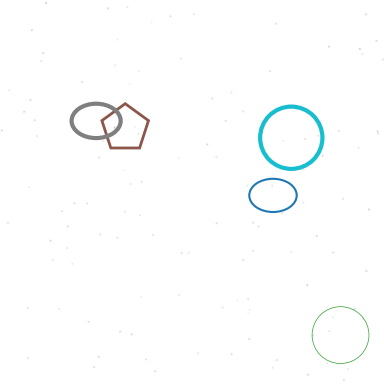[{"shape": "oval", "thickness": 1.5, "radius": 0.31, "center": [0.709, 0.492]}, {"shape": "circle", "thickness": 0.5, "radius": 0.37, "center": [0.884, 0.13]}, {"shape": "pentagon", "thickness": 2, "radius": 0.32, "center": [0.325, 0.667]}, {"shape": "oval", "thickness": 3, "radius": 0.32, "center": [0.25, 0.686]}, {"shape": "circle", "thickness": 3, "radius": 0.4, "center": [0.757, 0.642]}]